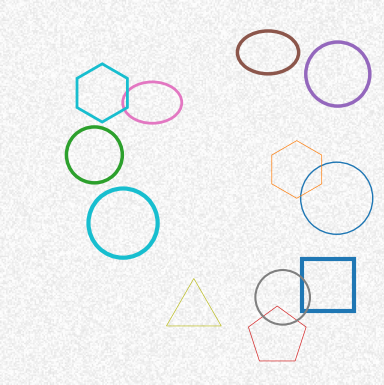[{"shape": "circle", "thickness": 1, "radius": 0.47, "center": [0.875, 0.485]}, {"shape": "square", "thickness": 3, "radius": 0.34, "center": [0.851, 0.26]}, {"shape": "hexagon", "thickness": 0.5, "radius": 0.37, "center": [0.771, 0.56]}, {"shape": "circle", "thickness": 2.5, "radius": 0.36, "center": [0.245, 0.598]}, {"shape": "pentagon", "thickness": 0.5, "radius": 0.39, "center": [0.72, 0.126]}, {"shape": "circle", "thickness": 2.5, "radius": 0.42, "center": [0.877, 0.808]}, {"shape": "oval", "thickness": 2.5, "radius": 0.4, "center": [0.696, 0.864]}, {"shape": "oval", "thickness": 2, "radius": 0.38, "center": [0.395, 0.734]}, {"shape": "circle", "thickness": 1.5, "radius": 0.35, "center": [0.734, 0.228]}, {"shape": "triangle", "thickness": 0.5, "radius": 0.41, "center": [0.503, 0.194]}, {"shape": "circle", "thickness": 3, "radius": 0.45, "center": [0.32, 0.421]}, {"shape": "hexagon", "thickness": 2, "radius": 0.38, "center": [0.265, 0.759]}]